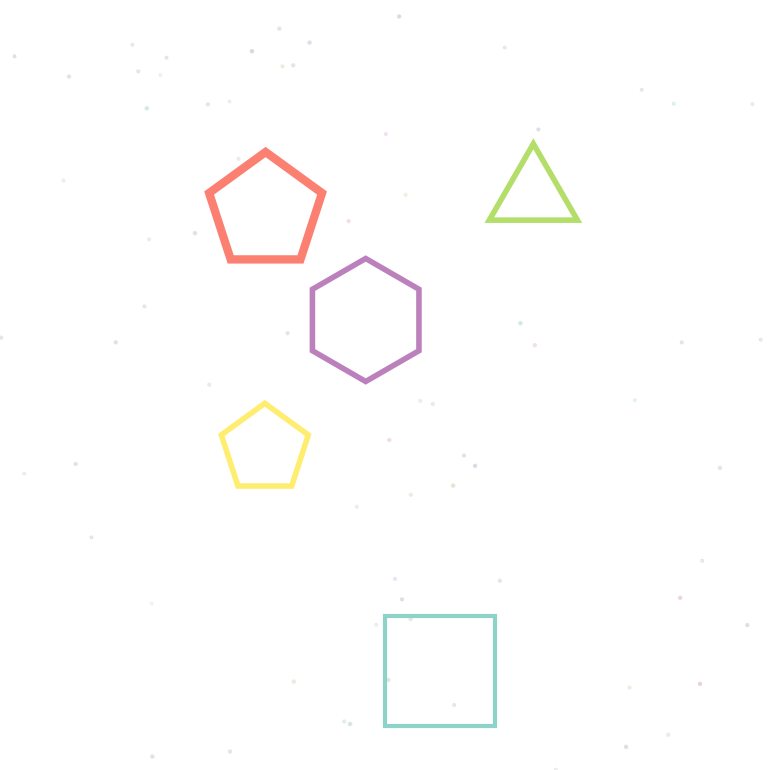[{"shape": "square", "thickness": 1.5, "radius": 0.36, "center": [0.572, 0.128]}, {"shape": "pentagon", "thickness": 3, "radius": 0.39, "center": [0.345, 0.725]}, {"shape": "triangle", "thickness": 2, "radius": 0.33, "center": [0.693, 0.747]}, {"shape": "hexagon", "thickness": 2, "radius": 0.4, "center": [0.475, 0.584]}, {"shape": "pentagon", "thickness": 2, "radius": 0.3, "center": [0.344, 0.417]}]